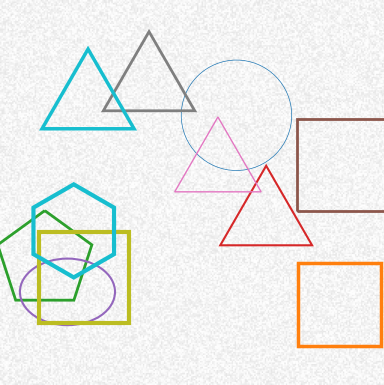[{"shape": "circle", "thickness": 0.5, "radius": 0.72, "center": [0.614, 0.701]}, {"shape": "square", "thickness": 2.5, "radius": 0.54, "center": [0.882, 0.209]}, {"shape": "pentagon", "thickness": 2, "radius": 0.64, "center": [0.116, 0.324]}, {"shape": "triangle", "thickness": 1.5, "radius": 0.69, "center": [0.691, 0.432]}, {"shape": "oval", "thickness": 1.5, "radius": 0.62, "center": [0.175, 0.242]}, {"shape": "square", "thickness": 2, "radius": 0.6, "center": [0.892, 0.572]}, {"shape": "triangle", "thickness": 1, "radius": 0.65, "center": [0.566, 0.567]}, {"shape": "triangle", "thickness": 2, "radius": 0.69, "center": [0.387, 0.781]}, {"shape": "square", "thickness": 3, "radius": 0.59, "center": [0.219, 0.279]}, {"shape": "hexagon", "thickness": 3, "radius": 0.6, "center": [0.192, 0.4]}, {"shape": "triangle", "thickness": 2.5, "radius": 0.69, "center": [0.229, 0.735]}]